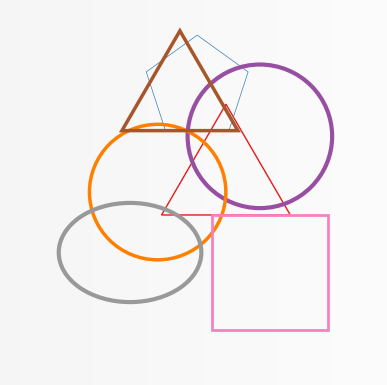[{"shape": "triangle", "thickness": 1, "radius": 0.96, "center": [0.583, 0.538]}, {"shape": "pentagon", "thickness": 0.5, "radius": 0.69, "center": [0.509, 0.771]}, {"shape": "circle", "thickness": 3, "radius": 0.93, "center": [0.671, 0.646]}, {"shape": "circle", "thickness": 2.5, "radius": 0.88, "center": [0.407, 0.501]}, {"shape": "triangle", "thickness": 2.5, "radius": 0.86, "center": [0.464, 0.747]}, {"shape": "square", "thickness": 2, "radius": 0.74, "center": [0.696, 0.292]}, {"shape": "oval", "thickness": 3, "radius": 0.92, "center": [0.336, 0.344]}]